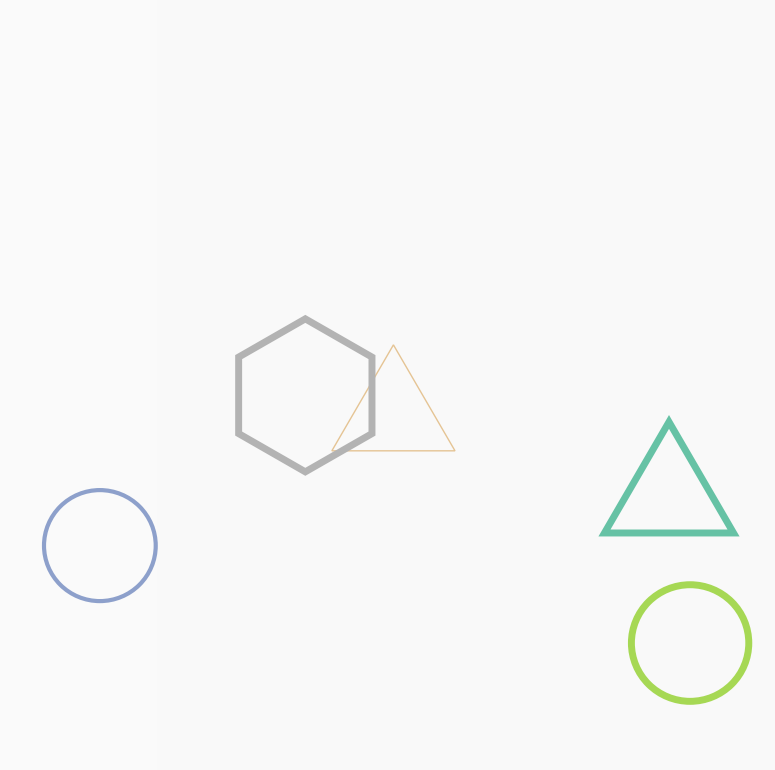[{"shape": "triangle", "thickness": 2.5, "radius": 0.48, "center": [0.863, 0.356]}, {"shape": "circle", "thickness": 1.5, "radius": 0.36, "center": [0.129, 0.291]}, {"shape": "circle", "thickness": 2.5, "radius": 0.38, "center": [0.89, 0.165]}, {"shape": "triangle", "thickness": 0.5, "radius": 0.46, "center": [0.508, 0.46]}, {"shape": "hexagon", "thickness": 2.5, "radius": 0.5, "center": [0.394, 0.487]}]